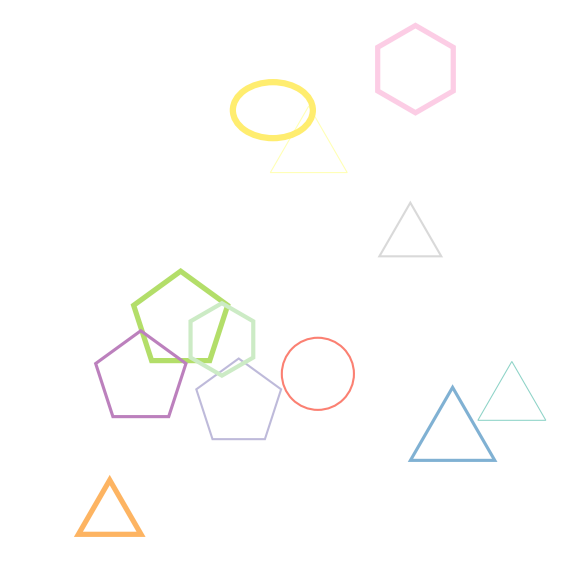[{"shape": "triangle", "thickness": 0.5, "radius": 0.34, "center": [0.886, 0.305]}, {"shape": "triangle", "thickness": 0.5, "radius": 0.38, "center": [0.535, 0.739]}, {"shape": "pentagon", "thickness": 1, "radius": 0.39, "center": [0.413, 0.301]}, {"shape": "circle", "thickness": 1, "radius": 0.31, "center": [0.55, 0.352]}, {"shape": "triangle", "thickness": 1.5, "radius": 0.42, "center": [0.784, 0.244]}, {"shape": "triangle", "thickness": 2.5, "radius": 0.31, "center": [0.19, 0.105]}, {"shape": "pentagon", "thickness": 2.5, "radius": 0.43, "center": [0.313, 0.444]}, {"shape": "hexagon", "thickness": 2.5, "radius": 0.38, "center": [0.719, 0.879]}, {"shape": "triangle", "thickness": 1, "radius": 0.31, "center": [0.711, 0.586]}, {"shape": "pentagon", "thickness": 1.5, "radius": 0.41, "center": [0.244, 0.344]}, {"shape": "hexagon", "thickness": 2, "radius": 0.31, "center": [0.384, 0.411]}, {"shape": "oval", "thickness": 3, "radius": 0.35, "center": [0.472, 0.808]}]